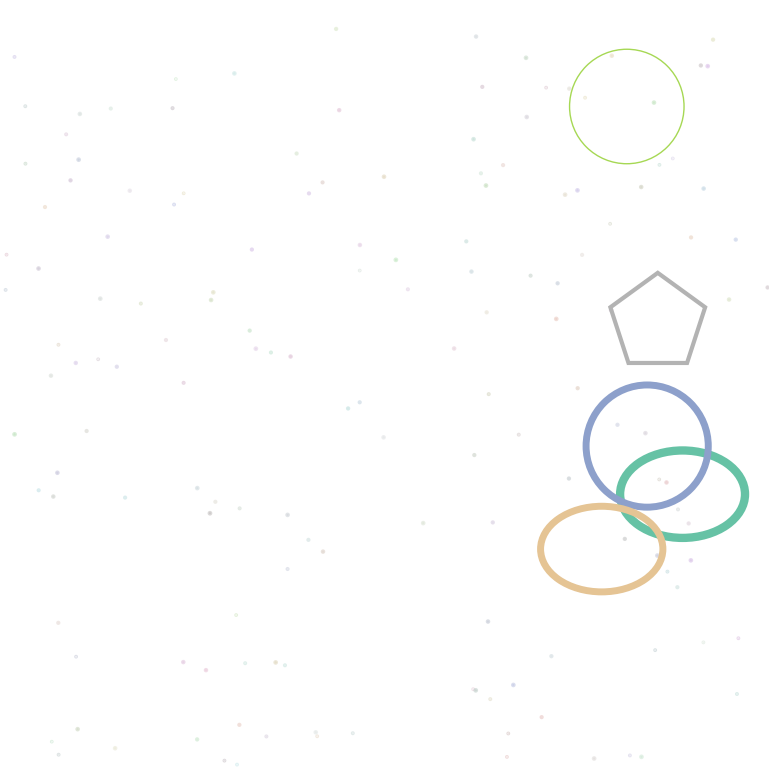[{"shape": "oval", "thickness": 3, "radius": 0.41, "center": [0.886, 0.358]}, {"shape": "circle", "thickness": 2.5, "radius": 0.4, "center": [0.84, 0.421]}, {"shape": "circle", "thickness": 0.5, "radius": 0.37, "center": [0.814, 0.862]}, {"shape": "oval", "thickness": 2.5, "radius": 0.4, "center": [0.781, 0.287]}, {"shape": "pentagon", "thickness": 1.5, "radius": 0.32, "center": [0.854, 0.581]}]